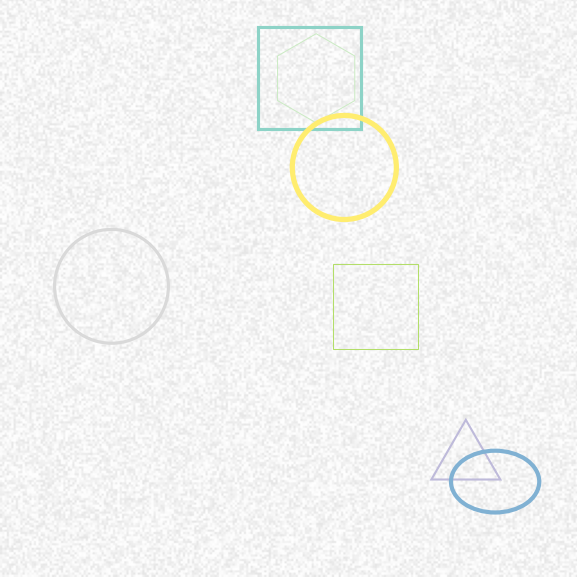[{"shape": "square", "thickness": 1.5, "radius": 0.44, "center": [0.536, 0.865]}, {"shape": "triangle", "thickness": 1, "radius": 0.34, "center": [0.807, 0.203]}, {"shape": "oval", "thickness": 2, "radius": 0.38, "center": [0.857, 0.165]}, {"shape": "square", "thickness": 0.5, "radius": 0.37, "center": [0.65, 0.469]}, {"shape": "circle", "thickness": 1.5, "radius": 0.49, "center": [0.193, 0.503]}, {"shape": "hexagon", "thickness": 0.5, "radius": 0.39, "center": [0.547, 0.864]}, {"shape": "circle", "thickness": 2.5, "radius": 0.45, "center": [0.596, 0.709]}]